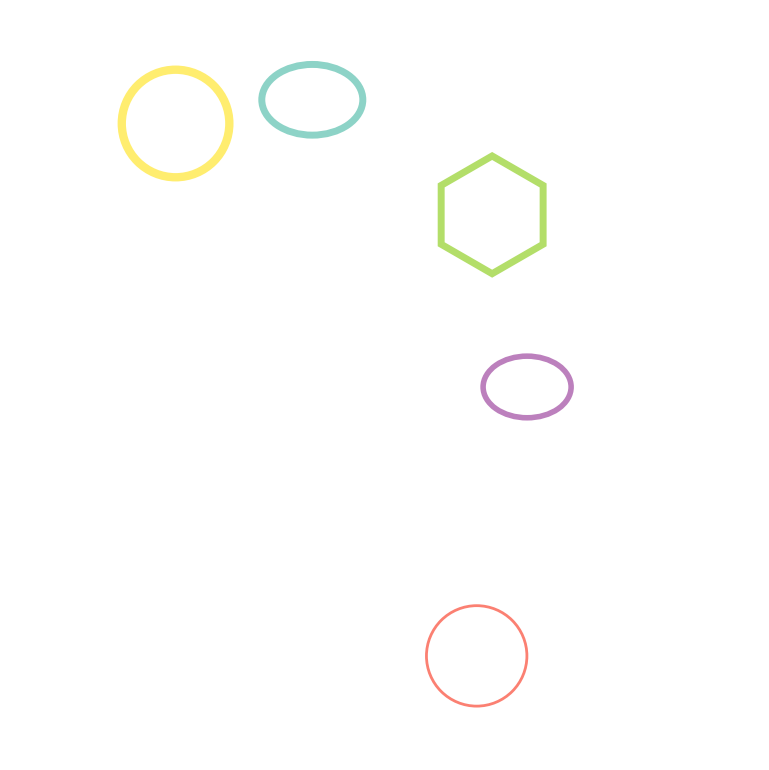[{"shape": "oval", "thickness": 2.5, "radius": 0.33, "center": [0.406, 0.87]}, {"shape": "circle", "thickness": 1, "radius": 0.33, "center": [0.619, 0.148]}, {"shape": "hexagon", "thickness": 2.5, "radius": 0.38, "center": [0.639, 0.721]}, {"shape": "oval", "thickness": 2, "radius": 0.29, "center": [0.685, 0.497]}, {"shape": "circle", "thickness": 3, "radius": 0.35, "center": [0.228, 0.84]}]